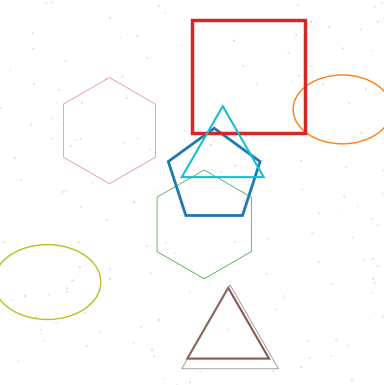[{"shape": "pentagon", "thickness": 2, "radius": 0.63, "center": [0.556, 0.542]}, {"shape": "oval", "thickness": 1, "radius": 0.64, "center": [0.889, 0.716]}, {"shape": "hexagon", "thickness": 0.5, "radius": 0.71, "center": [0.53, 0.417]}, {"shape": "square", "thickness": 2.5, "radius": 0.73, "center": [0.646, 0.801]}, {"shape": "triangle", "thickness": 1.5, "radius": 0.61, "center": [0.593, 0.13]}, {"shape": "hexagon", "thickness": 0.5, "radius": 0.69, "center": [0.284, 0.661]}, {"shape": "triangle", "thickness": 0.5, "radius": 0.73, "center": [0.598, 0.115]}, {"shape": "oval", "thickness": 1, "radius": 0.69, "center": [0.123, 0.267]}, {"shape": "triangle", "thickness": 1.5, "radius": 0.61, "center": [0.579, 0.601]}]